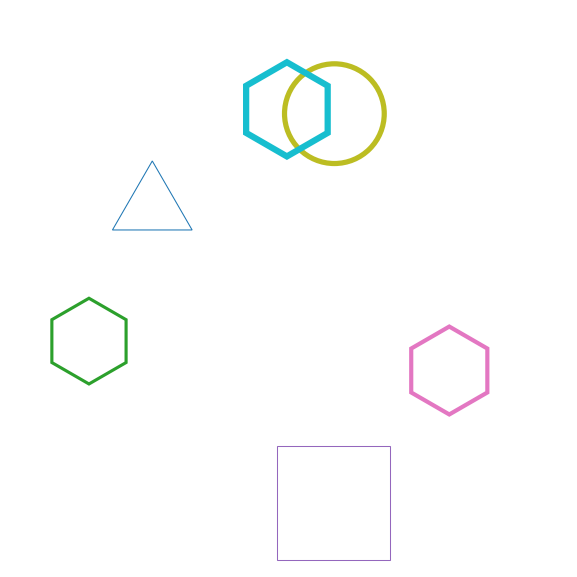[{"shape": "triangle", "thickness": 0.5, "radius": 0.4, "center": [0.264, 0.641]}, {"shape": "hexagon", "thickness": 1.5, "radius": 0.37, "center": [0.154, 0.408]}, {"shape": "square", "thickness": 0.5, "radius": 0.49, "center": [0.577, 0.128]}, {"shape": "hexagon", "thickness": 2, "radius": 0.38, "center": [0.778, 0.358]}, {"shape": "circle", "thickness": 2.5, "radius": 0.43, "center": [0.579, 0.802]}, {"shape": "hexagon", "thickness": 3, "radius": 0.41, "center": [0.497, 0.81]}]